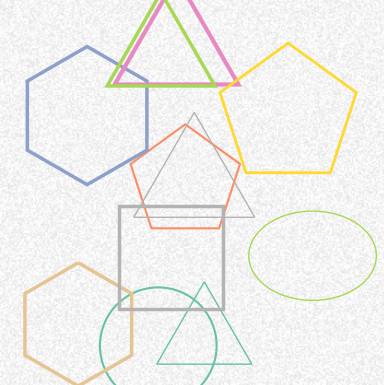[{"shape": "triangle", "thickness": 1, "radius": 0.71, "center": [0.531, 0.125]}, {"shape": "circle", "thickness": 1.5, "radius": 0.76, "center": [0.411, 0.102]}, {"shape": "pentagon", "thickness": 1.5, "radius": 0.75, "center": [0.481, 0.528]}, {"shape": "hexagon", "thickness": 2.5, "radius": 0.9, "center": [0.226, 0.7]}, {"shape": "triangle", "thickness": 3, "radius": 0.93, "center": [0.459, 0.873]}, {"shape": "triangle", "thickness": 2.5, "radius": 0.81, "center": [0.418, 0.858]}, {"shape": "oval", "thickness": 1, "radius": 0.83, "center": [0.812, 0.336]}, {"shape": "pentagon", "thickness": 2, "radius": 0.93, "center": [0.748, 0.702]}, {"shape": "hexagon", "thickness": 2.5, "radius": 0.8, "center": [0.203, 0.157]}, {"shape": "triangle", "thickness": 1, "radius": 0.91, "center": [0.505, 0.526]}, {"shape": "square", "thickness": 2.5, "radius": 0.67, "center": [0.445, 0.332]}]